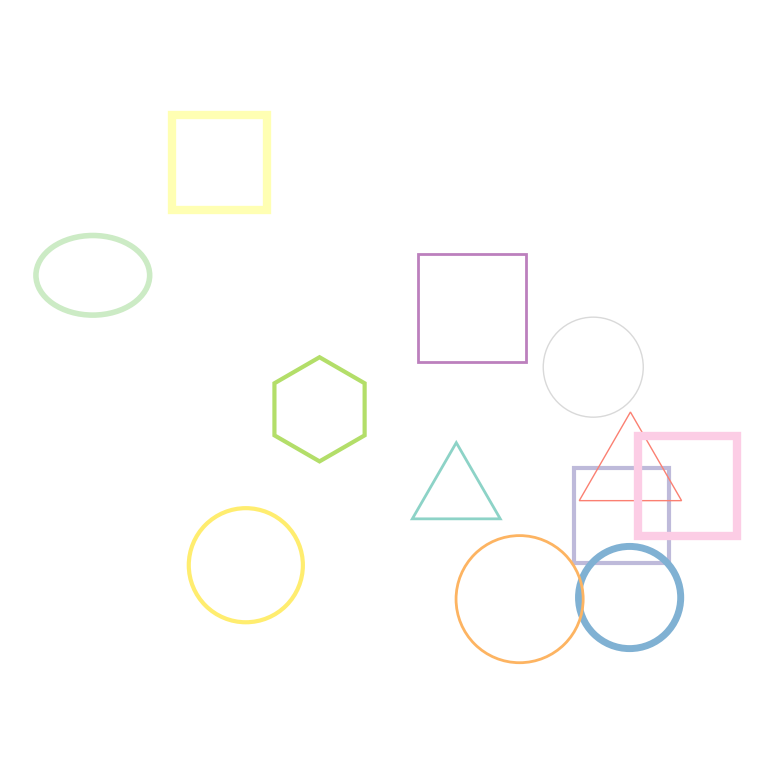[{"shape": "triangle", "thickness": 1, "radius": 0.33, "center": [0.593, 0.359]}, {"shape": "square", "thickness": 3, "radius": 0.31, "center": [0.285, 0.789]}, {"shape": "square", "thickness": 1.5, "radius": 0.31, "center": [0.807, 0.331]}, {"shape": "triangle", "thickness": 0.5, "radius": 0.38, "center": [0.819, 0.388]}, {"shape": "circle", "thickness": 2.5, "radius": 0.33, "center": [0.818, 0.224]}, {"shape": "circle", "thickness": 1, "radius": 0.41, "center": [0.675, 0.222]}, {"shape": "hexagon", "thickness": 1.5, "radius": 0.34, "center": [0.415, 0.468]}, {"shape": "square", "thickness": 3, "radius": 0.32, "center": [0.893, 0.369]}, {"shape": "circle", "thickness": 0.5, "radius": 0.32, "center": [0.77, 0.523]}, {"shape": "square", "thickness": 1, "radius": 0.35, "center": [0.613, 0.6]}, {"shape": "oval", "thickness": 2, "radius": 0.37, "center": [0.121, 0.642]}, {"shape": "circle", "thickness": 1.5, "radius": 0.37, "center": [0.319, 0.266]}]